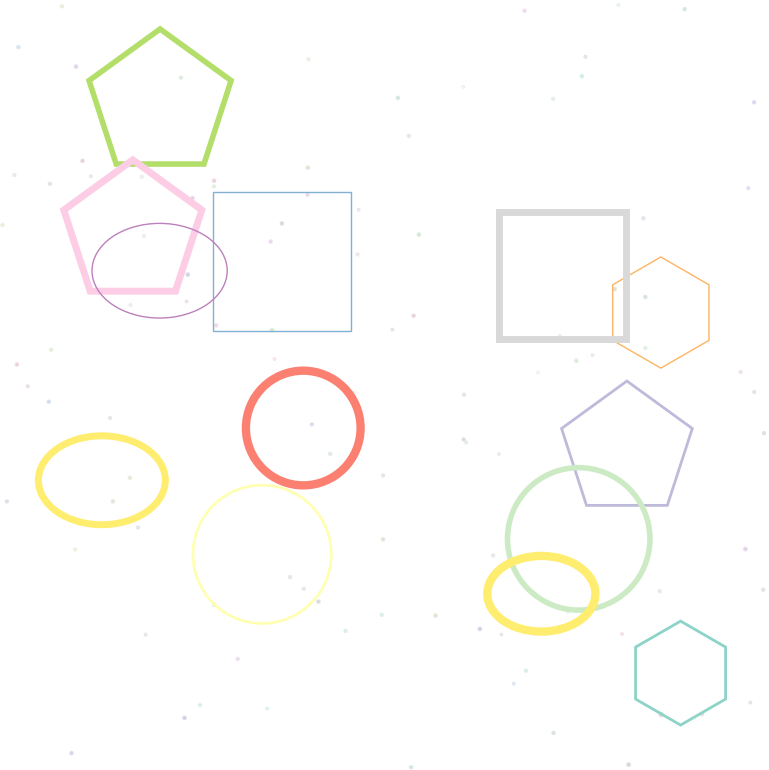[{"shape": "hexagon", "thickness": 1, "radius": 0.34, "center": [0.884, 0.126]}, {"shape": "circle", "thickness": 1, "radius": 0.45, "center": [0.34, 0.28]}, {"shape": "pentagon", "thickness": 1, "radius": 0.45, "center": [0.814, 0.416]}, {"shape": "circle", "thickness": 3, "radius": 0.37, "center": [0.394, 0.444]}, {"shape": "square", "thickness": 0.5, "radius": 0.45, "center": [0.366, 0.66]}, {"shape": "hexagon", "thickness": 0.5, "radius": 0.36, "center": [0.858, 0.594]}, {"shape": "pentagon", "thickness": 2, "radius": 0.48, "center": [0.208, 0.865]}, {"shape": "pentagon", "thickness": 2.5, "radius": 0.47, "center": [0.172, 0.698]}, {"shape": "square", "thickness": 2.5, "radius": 0.41, "center": [0.731, 0.642]}, {"shape": "oval", "thickness": 0.5, "radius": 0.44, "center": [0.207, 0.648]}, {"shape": "circle", "thickness": 2, "radius": 0.46, "center": [0.752, 0.3]}, {"shape": "oval", "thickness": 3, "radius": 0.35, "center": [0.703, 0.229]}, {"shape": "oval", "thickness": 2.5, "radius": 0.41, "center": [0.132, 0.376]}]